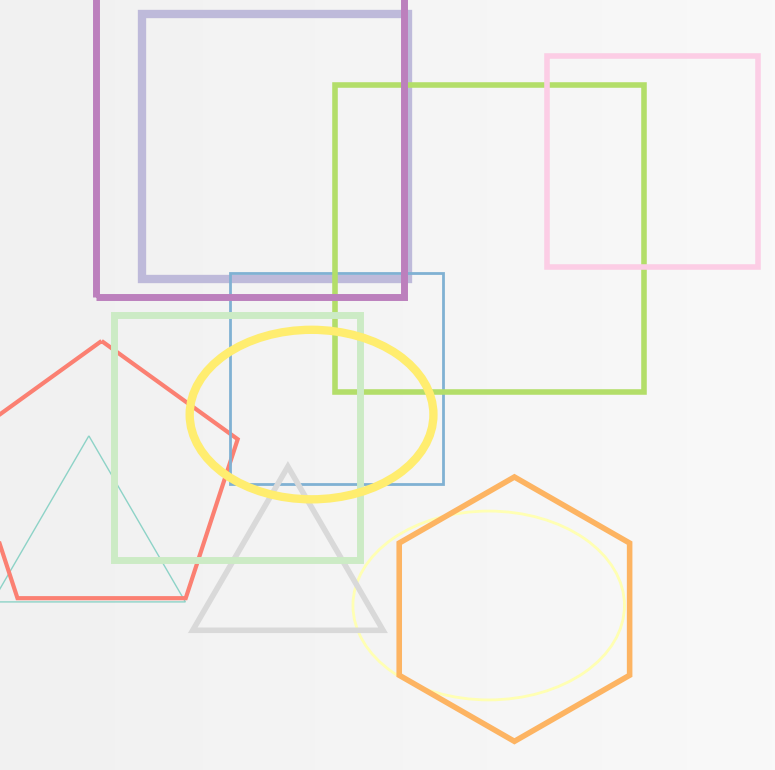[{"shape": "triangle", "thickness": 0.5, "radius": 0.72, "center": [0.115, 0.29]}, {"shape": "oval", "thickness": 1, "radius": 0.88, "center": [0.631, 0.214]}, {"shape": "square", "thickness": 3, "radius": 0.86, "center": [0.355, 0.81]}, {"shape": "pentagon", "thickness": 1.5, "radius": 0.92, "center": [0.131, 0.373]}, {"shape": "square", "thickness": 1, "radius": 0.69, "center": [0.434, 0.508]}, {"shape": "hexagon", "thickness": 2, "radius": 0.86, "center": [0.664, 0.209]}, {"shape": "square", "thickness": 2, "radius": 1.0, "center": [0.631, 0.69]}, {"shape": "square", "thickness": 2, "radius": 0.68, "center": [0.842, 0.79]}, {"shape": "triangle", "thickness": 2, "radius": 0.71, "center": [0.371, 0.252]}, {"shape": "square", "thickness": 2.5, "radius": 0.99, "center": [0.323, 0.813]}, {"shape": "square", "thickness": 2.5, "radius": 0.8, "center": [0.306, 0.432]}, {"shape": "oval", "thickness": 3, "radius": 0.79, "center": [0.402, 0.462]}]